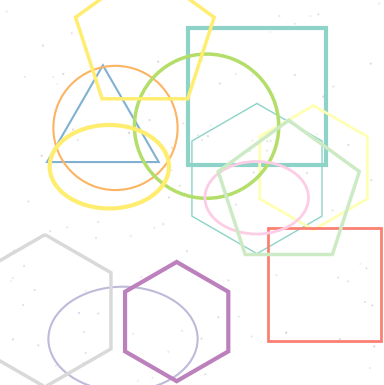[{"shape": "square", "thickness": 3, "radius": 0.89, "center": [0.668, 0.749]}, {"shape": "hexagon", "thickness": 1, "radius": 0.98, "center": [0.667, 0.536]}, {"shape": "hexagon", "thickness": 2, "radius": 0.81, "center": [0.814, 0.564]}, {"shape": "oval", "thickness": 1.5, "radius": 0.97, "center": [0.32, 0.12]}, {"shape": "square", "thickness": 2, "radius": 0.73, "center": [0.843, 0.26]}, {"shape": "triangle", "thickness": 1.5, "radius": 0.84, "center": [0.267, 0.663]}, {"shape": "circle", "thickness": 1.5, "radius": 0.81, "center": [0.3, 0.668]}, {"shape": "circle", "thickness": 2.5, "radius": 0.94, "center": [0.537, 0.672]}, {"shape": "oval", "thickness": 2, "radius": 0.67, "center": [0.667, 0.486]}, {"shape": "hexagon", "thickness": 2.5, "radius": 0.99, "center": [0.117, 0.193]}, {"shape": "hexagon", "thickness": 3, "radius": 0.77, "center": [0.459, 0.165]}, {"shape": "pentagon", "thickness": 2.5, "radius": 0.96, "center": [0.75, 0.495]}, {"shape": "pentagon", "thickness": 2.5, "radius": 0.95, "center": [0.376, 0.896]}, {"shape": "oval", "thickness": 3, "radius": 0.77, "center": [0.284, 0.567]}]